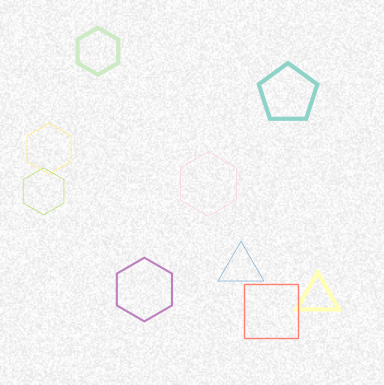[{"shape": "pentagon", "thickness": 3, "radius": 0.4, "center": [0.748, 0.756]}, {"shape": "triangle", "thickness": 3, "radius": 0.32, "center": [0.825, 0.228]}, {"shape": "square", "thickness": 1, "radius": 0.35, "center": [0.705, 0.193]}, {"shape": "triangle", "thickness": 0.5, "radius": 0.34, "center": [0.626, 0.304]}, {"shape": "hexagon", "thickness": 0.5, "radius": 0.31, "center": [0.113, 0.503]}, {"shape": "hexagon", "thickness": 0.5, "radius": 0.42, "center": [0.541, 0.522]}, {"shape": "hexagon", "thickness": 1.5, "radius": 0.41, "center": [0.375, 0.248]}, {"shape": "hexagon", "thickness": 3, "radius": 0.3, "center": [0.254, 0.867]}, {"shape": "hexagon", "thickness": 0.5, "radius": 0.33, "center": [0.127, 0.614]}]